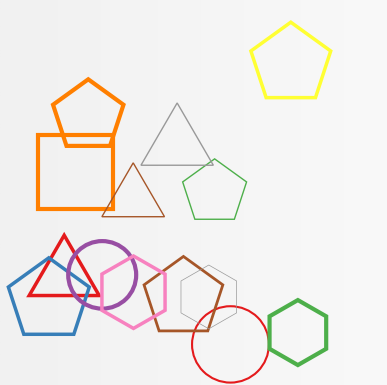[{"shape": "triangle", "thickness": 2.5, "radius": 0.52, "center": [0.166, 0.285]}, {"shape": "circle", "thickness": 1.5, "radius": 0.5, "center": [0.595, 0.105]}, {"shape": "pentagon", "thickness": 2.5, "radius": 0.55, "center": [0.126, 0.221]}, {"shape": "hexagon", "thickness": 3, "radius": 0.42, "center": [0.769, 0.136]}, {"shape": "pentagon", "thickness": 1, "radius": 0.43, "center": [0.554, 0.501]}, {"shape": "circle", "thickness": 3, "radius": 0.44, "center": [0.264, 0.286]}, {"shape": "square", "thickness": 3, "radius": 0.48, "center": [0.195, 0.554]}, {"shape": "pentagon", "thickness": 3, "radius": 0.48, "center": [0.228, 0.698]}, {"shape": "pentagon", "thickness": 2.5, "radius": 0.54, "center": [0.75, 0.834]}, {"shape": "triangle", "thickness": 1, "radius": 0.47, "center": [0.344, 0.484]}, {"shape": "pentagon", "thickness": 2, "radius": 0.53, "center": [0.473, 0.227]}, {"shape": "hexagon", "thickness": 2.5, "radius": 0.47, "center": [0.345, 0.241]}, {"shape": "hexagon", "thickness": 0.5, "radius": 0.41, "center": [0.539, 0.229]}, {"shape": "triangle", "thickness": 1, "radius": 0.54, "center": [0.457, 0.625]}]